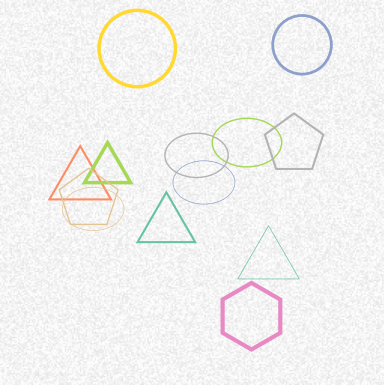[{"shape": "triangle", "thickness": 1.5, "radius": 0.43, "center": [0.432, 0.414]}, {"shape": "triangle", "thickness": 0.5, "radius": 0.46, "center": [0.697, 0.322]}, {"shape": "triangle", "thickness": 1.5, "radius": 0.46, "center": [0.208, 0.528]}, {"shape": "circle", "thickness": 2, "radius": 0.38, "center": [0.785, 0.884]}, {"shape": "oval", "thickness": 0.5, "radius": 0.4, "center": [0.53, 0.526]}, {"shape": "hexagon", "thickness": 3, "radius": 0.43, "center": [0.653, 0.179]}, {"shape": "oval", "thickness": 1, "radius": 0.45, "center": [0.641, 0.63]}, {"shape": "triangle", "thickness": 2.5, "radius": 0.35, "center": [0.279, 0.56]}, {"shape": "circle", "thickness": 2.5, "radius": 0.5, "center": [0.356, 0.874]}, {"shape": "pentagon", "thickness": 1, "radius": 0.4, "center": [0.23, 0.482]}, {"shape": "oval", "thickness": 0.5, "radius": 0.4, "center": [0.242, 0.457]}, {"shape": "oval", "thickness": 1, "radius": 0.41, "center": [0.511, 0.596]}, {"shape": "pentagon", "thickness": 1.5, "radius": 0.4, "center": [0.764, 0.626]}]